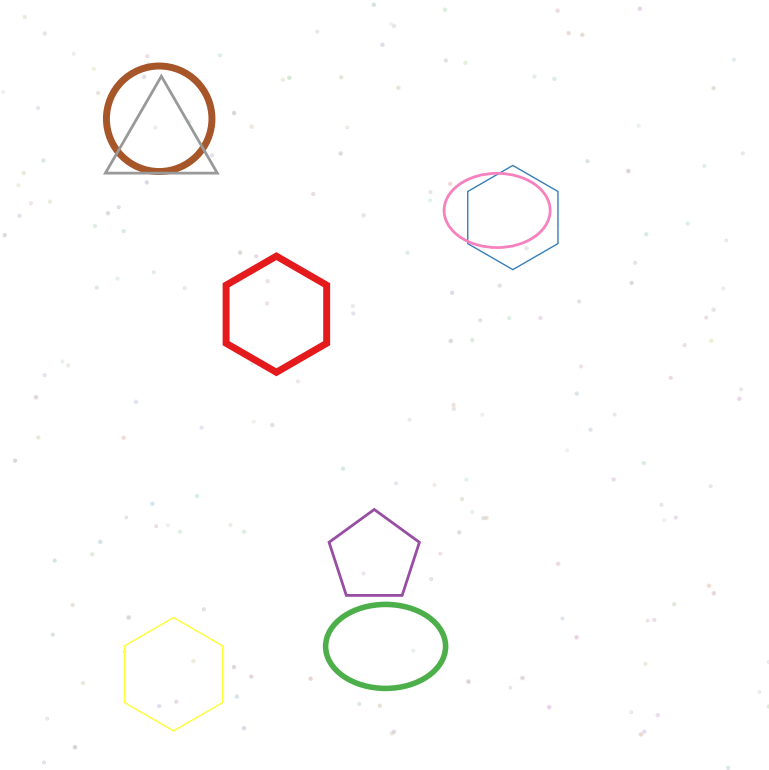[{"shape": "hexagon", "thickness": 2.5, "radius": 0.38, "center": [0.359, 0.592]}, {"shape": "hexagon", "thickness": 0.5, "radius": 0.34, "center": [0.666, 0.717]}, {"shape": "oval", "thickness": 2, "radius": 0.39, "center": [0.501, 0.161]}, {"shape": "pentagon", "thickness": 1, "radius": 0.31, "center": [0.486, 0.277]}, {"shape": "hexagon", "thickness": 0.5, "radius": 0.37, "center": [0.225, 0.124]}, {"shape": "circle", "thickness": 2.5, "radius": 0.34, "center": [0.207, 0.846]}, {"shape": "oval", "thickness": 1, "radius": 0.34, "center": [0.646, 0.727]}, {"shape": "triangle", "thickness": 1, "radius": 0.42, "center": [0.21, 0.817]}]